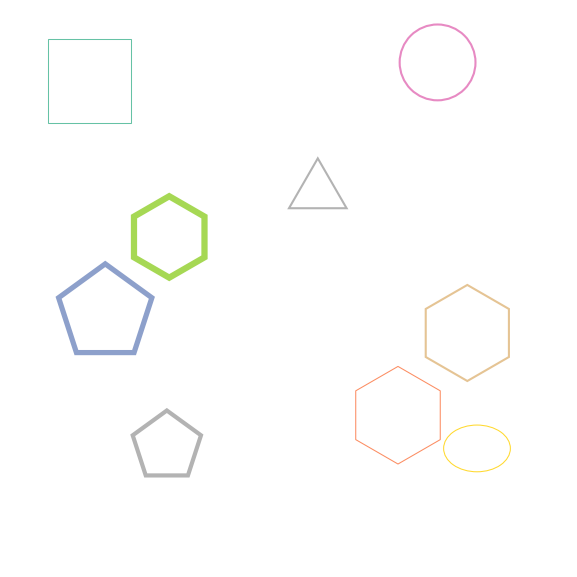[{"shape": "square", "thickness": 0.5, "radius": 0.36, "center": [0.155, 0.859]}, {"shape": "hexagon", "thickness": 0.5, "radius": 0.42, "center": [0.689, 0.28]}, {"shape": "pentagon", "thickness": 2.5, "radius": 0.42, "center": [0.182, 0.457]}, {"shape": "circle", "thickness": 1, "radius": 0.33, "center": [0.758, 0.891]}, {"shape": "hexagon", "thickness": 3, "radius": 0.35, "center": [0.293, 0.589]}, {"shape": "oval", "thickness": 0.5, "radius": 0.29, "center": [0.826, 0.223]}, {"shape": "hexagon", "thickness": 1, "radius": 0.42, "center": [0.809, 0.423]}, {"shape": "triangle", "thickness": 1, "radius": 0.29, "center": [0.55, 0.667]}, {"shape": "pentagon", "thickness": 2, "radius": 0.31, "center": [0.289, 0.226]}]